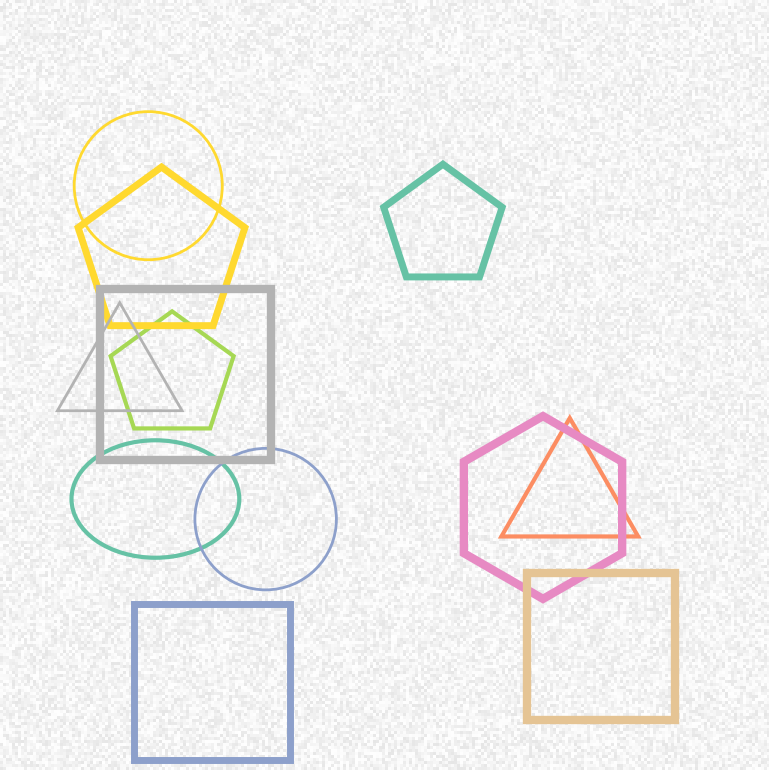[{"shape": "oval", "thickness": 1.5, "radius": 0.54, "center": [0.202, 0.352]}, {"shape": "pentagon", "thickness": 2.5, "radius": 0.4, "center": [0.575, 0.706]}, {"shape": "triangle", "thickness": 1.5, "radius": 0.51, "center": [0.74, 0.355]}, {"shape": "circle", "thickness": 1, "radius": 0.46, "center": [0.345, 0.326]}, {"shape": "square", "thickness": 2.5, "radius": 0.51, "center": [0.276, 0.115]}, {"shape": "hexagon", "thickness": 3, "radius": 0.59, "center": [0.705, 0.341]}, {"shape": "pentagon", "thickness": 1.5, "radius": 0.42, "center": [0.224, 0.512]}, {"shape": "pentagon", "thickness": 2.5, "radius": 0.57, "center": [0.21, 0.669]}, {"shape": "circle", "thickness": 1, "radius": 0.48, "center": [0.193, 0.759]}, {"shape": "square", "thickness": 3, "radius": 0.48, "center": [0.781, 0.16]}, {"shape": "triangle", "thickness": 1, "radius": 0.47, "center": [0.155, 0.513]}, {"shape": "square", "thickness": 3, "radius": 0.56, "center": [0.241, 0.514]}]